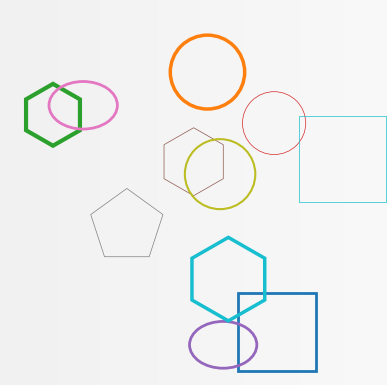[{"shape": "square", "thickness": 2, "radius": 0.51, "center": [0.715, 0.137]}, {"shape": "circle", "thickness": 2.5, "radius": 0.48, "center": [0.535, 0.813]}, {"shape": "hexagon", "thickness": 3, "radius": 0.4, "center": [0.137, 0.702]}, {"shape": "circle", "thickness": 0.5, "radius": 0.41, "center": [0.707, 0.68]}, {"shape": "oval", "thickness": 2, "radius": 0.43, "center": [0.576, 0.104]}, {"shape": "hexagon", "thickness": 0.5, "radius": 0.44, "center": [0.5, 0.58]}, {"shape": "oval", "thickness": 2, "radius": 0.44, "center": [0.215, 0.727]}, {"shape": "pentagon", "thickness": 0.5, "radius": 0.49, "center": [0.327, 0.412]}, {"shape": "circle", "thickness": 1.5, "radius": 0.45, "center": [0.568, 0.548]}, {"shape": "hexagon", "thickness": 2.5, "radius": 0.54, "center": [0.589, 0.275]}, {"shape": "square", "thickness": 0.5, "radius": 0.56, "center": [0.885, 0.587]}]